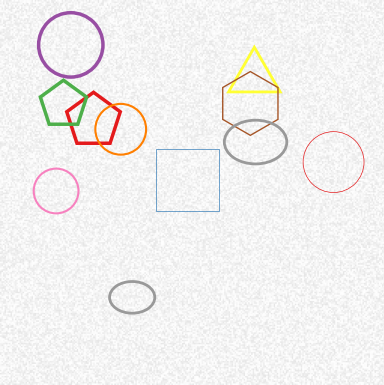[{"shape": "pentagon", "thickness": 2.5, "radius": 0.37, "center": [0.243, 0.687]}, {"shape": "circle", "thickness": 0.5, "radius": 0.4, "center": [0.866, 0.579]}, {"shape": "square", "thickness": 0.5, "radius": 0.4, "center": [0.487, 0.532]}, {"shape": "pentagon", "thickness": 2.5, "radius": 0.32, "center": [0.165, 0.728]}, {"shape": "circle", "thickness": 2.5, "radius": 0.42, "center": [0.184, 0.883]}, {"shape": "circle", "thickness": 1.5, "radius": 0.33, "center": [0.314, 0.664]}, {"shape": "triangle", "thickness": 2, "radius": 0.39, "center": [0.661, 0.8]}, {"shape": "hexagon", "thickness": 1, "radius": 0.41, "center": [0.65, 0.731]}, {"shape": "circle", "thickness": 1.5, "radius": 0.29, "center": [0.146, 0.504]}, {"shape": "oval", "thickness": 2, "radius": 0.41, "center": [0.664, 0.631]}, {"shape": "oval", "thickness": 2, "radius": 0.29, "center": [0.343, 0.228]}]